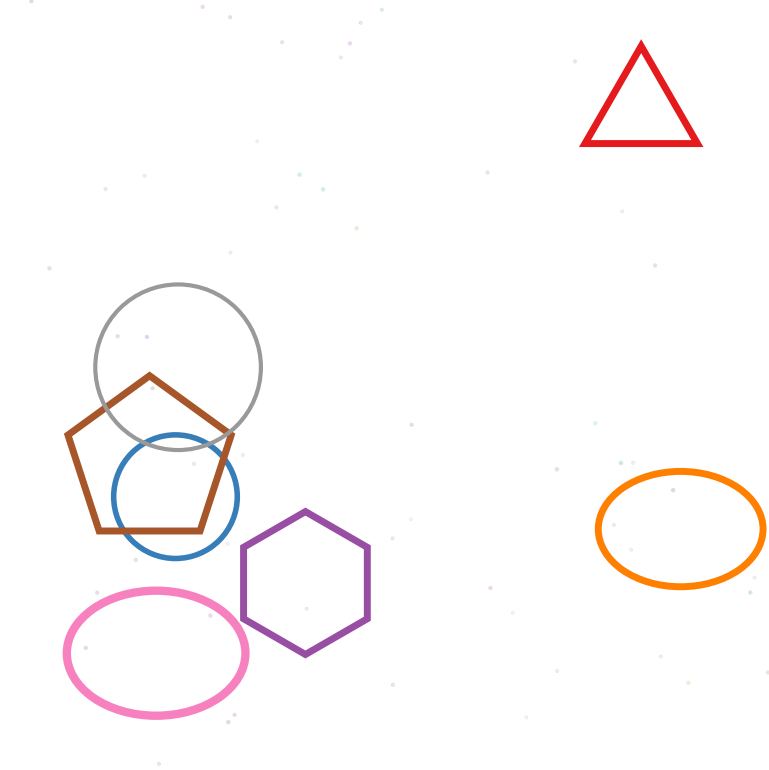[{"shape": "triangle", "thickness": 2.5, "radius": 0.42, "center": [0.833, 0.856]}, {"shape": "circle", "thickness": 2, "radius": 0.4, "center": [0.228, 0.355]}, {"shape": "hexagon", "thickness": 2.5, "radius": 0.46, "center": [0.397, 0.243]}, {"shape": "oval", "thickness": 2.5, "radius": 0.53, "center": [0.884, 0.313]}, {"shape": "pentagon", "thickness": 2.5, "radius": 0.56, "center": [0.194, 0.401]}, {"shape": "oval", "thickness": 3, "radius": 0.58, "center": [0.203, 0.152]}, {"shape": "circle", "thickness": 1.5, "radius": 0.54, "center": [0.231, 0.523]}]